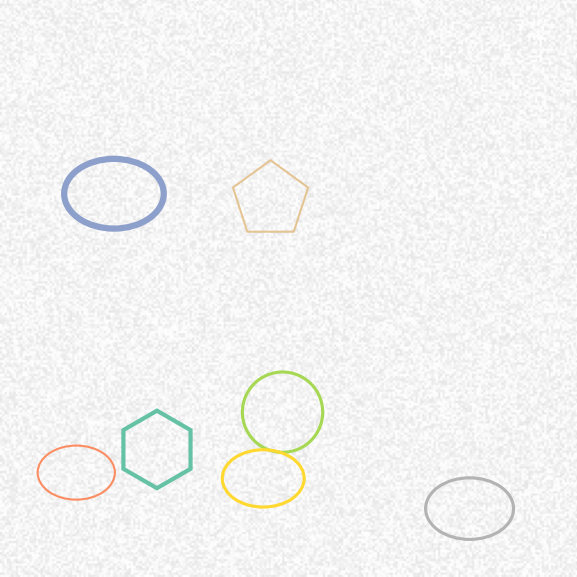[{"shape": "hexagon", "thickness": 2, "radius": 0.34, "center": [0.272, 0.221]}, {"shape": "oval", "thickness": 1, "radius": 0.33, "center": [0.132, 0.181]}, {"shape": "oval", "thickness": 3, "radius": 0.43, "center": [0.197, 0.664]}, {"shape": "circle", "thickness": 1.5, "radius": 0.35, "center": [0.489, 0.285]}, {"shape": "oval", "thickness": 1.5, "radius": 0.35, "center": [0.456, 0.171]}, {"shape": "pentagon", "thickness": 1, "radius": 0.34, "center": [0.468, 0.653]}, {"shape": "oval", "thickness": 1.5, "radius": 0.38, "center": [0.813, 0.118]}]